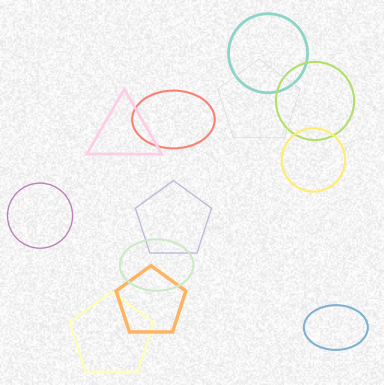[{"shape": "circle", "thickness": 2, "radius": 0.51, "center": [0.696, 0.862]}, {"shape": "pentagon", "thickness": 1.5, "radius": 0.57, "center": [0.29, 0.127]}, {"shape": "pentagon", "thickness": 1, "radius": 0.52, "center": [0.45, 0.427]}, {"shape": "oval", "thickness": 1.5, "radius": 0.54, "center": [0.451, 0.69]}, {"shape": "oval", "thickness": 1.5, "radius": 0.42, "center": [0.872, 0.149]}, {"shape": "pentagon", "thickness": 2.5, "radius": 0.48, "center": [0.392, 0.215]}, {"shape": "circle", "thickness": 1.5, "radius": 0.51, "center": [0.818, 0.738]}, {"shape": "triangle", "thickness": 2, "radius": 0.56, "center": [0.323, 0.656]}, {"shape": "pentagon", "thickness": 0.5, "radius": 0.56, "center": [0.673, 0.734]}, {"shape": "circle", "thickness": 1, "radius": 0.42, "center": [0.104, 0.44]}, {"shape": "oval", "thickness": 1.5, "radius": 0.48, "center": [0.407, 0.311]}, {"shape": "circle", "thickness": 1.5, "radius": 0.41, "center": [0.814, 0.585]}]